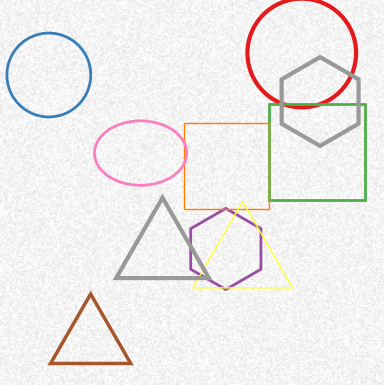[{"shape": "circle", "thickness": 3, "radius": 0.71, "center": [0.784, 0.862]}, {"shape": "circle", "thickness": 2, "radius": 0.54, "center": [0.127, 0.805]}, {"shape": "square", "thickness": 2, "radius": 0.62, "center": [0.823, 0.606]}, {"shape": "hexagon", "thickness": 2, "radius": 0.53, "center": [0.587, 0.353]}, {"shape": "square", "thickness": 1, "radius": 0.56, "center": [0.588, 0.569]}, {"shape": "triangle", "thickness": 1, "radius": 0.75, "center": [0.63, 0.327]}, {"shape": "triangle", "thickness": 2.5, "radius": 0.6, "center": [0.235, 0.116]}, {"shape": "oval", "thickness": 2, "radius": 0.6, "center": [0.365, 0.602]}, {"shape": "hexagon", "thickness": 3, "radius": 0.58, "center": [0.831, 0.736]}, {"shape": "triangle", "thickness": 3, "radius": 0.7, "center": [0.422, 0.347]}]